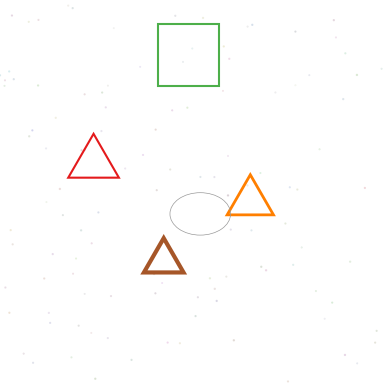[{"shape": "triangle", "thickness": 1.5, "radius": 0.38, "center": [0.243, 0.576]}, {"shape": "square", "thickness": 1.5, "radius": 0.4, "center": [0.49, 0.858]}, {"shape": "triangle", "thickness": 2, "radius": 0.35, "center": [0.65, 0.477]}, {"shape": "triangle", "thickness": 3, "radius": 0.3, "center": [0.425, 0.322]}, {"shape": "oval", "thickness": 0.5, "radius": 0.39, "center": [0.52, 0.444]}]